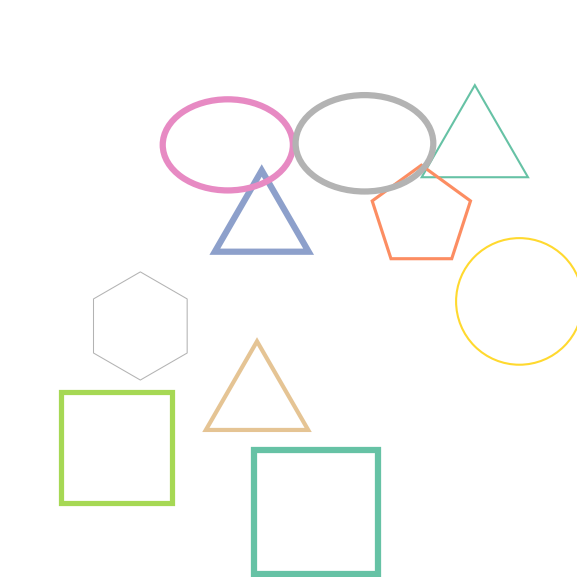[{"shape": "triangle", "thickness": 1, "radius": 0.53, "center": [0.822, 0.745]}, {"shape": "square", "thickness": 3, "radius": 0.54, "center": [0.547, 0.112]}, {"shape": "pentagon", "thickness": 1.5, "radius": 0.45, "center": [0.73, 0.624]}, {"shape": "triangle", "thickness": 3, "radius": 0.47, "center": [0.453, 0.61]}, {"shape": "oval", "thickness": 3, "radius": 0.56, "center": [0.394, 0.748]}, {"shape": "square", "thickness": 2.5, "radius": 0.48, "center": [0.202, 0.224]}, {"shape": "circle", "thickness": 1, "radius": 0.55, "center": [0.899, 0.477]}, {"shape": "triangle", "thickness": 2, "radius": 0.51, "center": [0.445, 0.306]}, {"shape": "oval", "thickness": 3, "radius": 0.6, "center": [0.631, 0.751]}, {"shape": "hexagon", "thickness": 0.5, "radius": 0.47, "center": [0.243, 0.435]}]